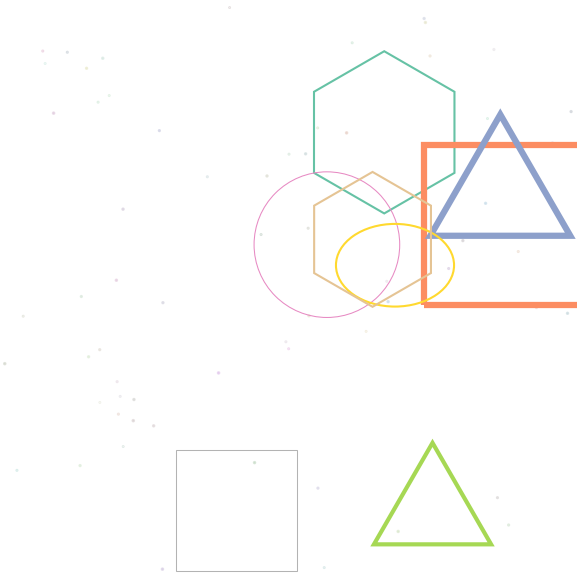[{"shape": "hexagon", "thickness": 1, "radius": 0.7, "center": [0.665, 0.77]}, {"shape": "square", "thickness": 3, "radius": 0.69, "center": [0.872, 0.61]}, {"shape": "triangle", "thickness": 3, "radius": 0.7, "center": [0.866, 0.661]}, {"shape": "circle", "thickness": 0.5, "radius": 0.63, "center": [0.566, 0.575]}, {"shape": "triangle", "thickness": 2, "radius": 0.59, "center": [0.749, 0.115]}, {"shape": "oval", "thickness": 1, "radius": 0.51, "center": [0.684, 0.54]}, {"shape": "hexagon", "thickness": 1, "radius": 0.58, "center": [0.645, 0.585]}, {"shape": "square", "thickness": 0.5, "radius": 0.52, "center": [0.41, 0.115]}]